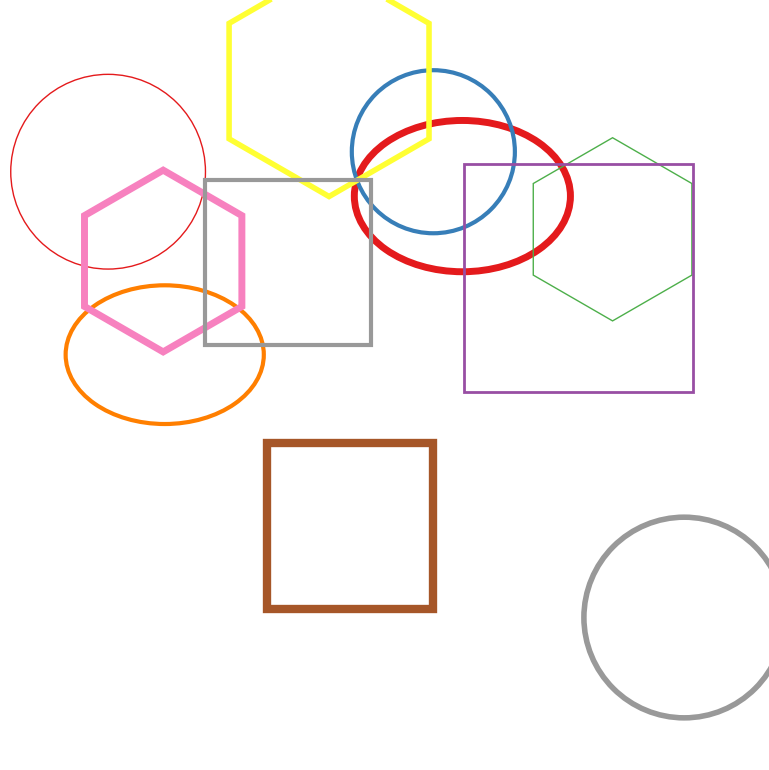[{"shape": "oval", "thickness": 2.5, "radius": 0.7, "center": [0.6, 0.745]}, {"shape": "circle", "thickness": 0.5, "radius": 0.63, "center": [0.14, 0.777]}, {"shape": "circle", "thickness": 1.5, "radius": 0.53, "center": [0.563, 0.803]}, {"shape": "hexagon", "thickness": 0.5, "radius": 0.59, "center": [0.796, 0.702]}, {"shape": "square", "thickness": 1, "radius": 0.74, "center": [0.751, 0.639]}, {"shape": "oval", "thickness": 1.5, "radius": 0.64, "center": [0.214, 0.539]}, {"shape": "hexagon", "thickness": 2, "radius": 0.75, "center": [0.427, 0.895]}, {"shape": "square", "thickness": 3, "radius": 0.54, "center": [0.455, 0.317]}, {"shape": "hexagon", "thickness": 2.5, "radius": 0.59, "center": [0.212, 0.661]}, {"shape": "square", "thickness": 1.5, "radius": 0.54, "center": [0.374, 0.659]}, {"shape": "circle", "thickness": 2, "radius": 0.65, "center": [0.889, 0.198]}]